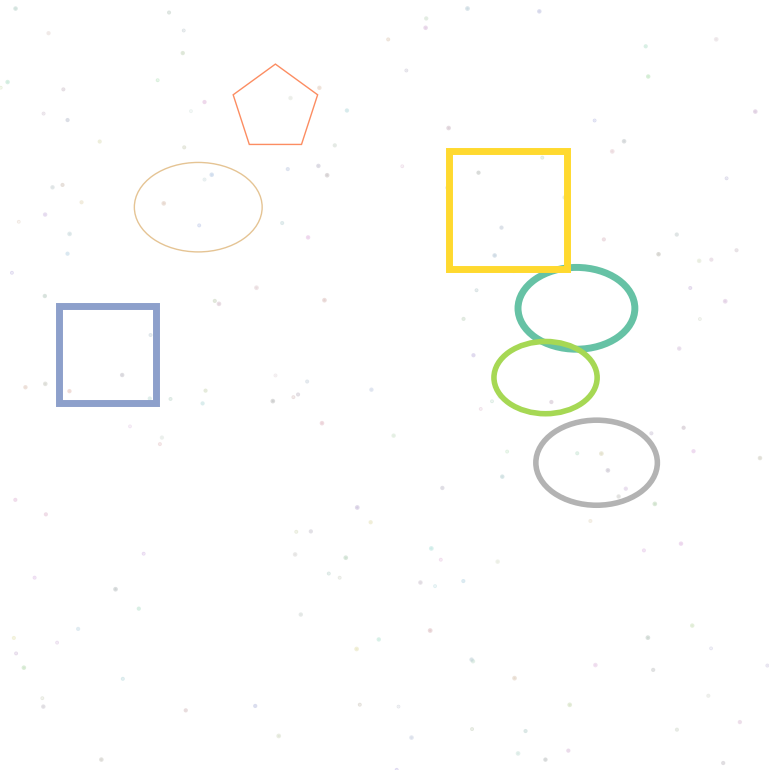[{"shape": "oval", "thickness": 2.5, "radius": 0.38, "center": [0.749, 0.6]}, {"shape": "pentagon", "thickness": 0.5, "radius": 0.29, "center": [0.358, 0.859]}, {"shape": "square", "thickness": 2.5, "radius": 0.32, "center": [0.14, 0.54]}, {"shape": "oval", "thickness": 2, "radius": 0.34, "center": [0.708, 0.51]}, {"shape": "square", "thickness": 2.5, "radius": 0.38, "center": [0.66, 0.727]}, {"shape": "oval", "thickness": 0.5, "radius": 0.41, "center": [0.257, 0.731]}, {"shape": "oval", "thickness": 2, "radius": 0.39, "center": [0.775, 0.399]}]